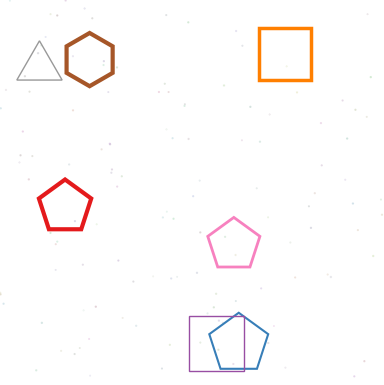[{"shape": "pentagon", "thickness": 3, "radius": 0.36, "center": [0.169, 0.462]}, {"shape": "pentagon", "thickness": 1.5, "radius": 0.4, "center": [0.62, 0.107]}, {"shape": "square", "thickness": 1, "radius": 0.36, "center": [0.561, 0.108]}, {"shape": "square", "thickness": 2.5, "radius": 0.34, "center": [0.74, 0.861]}, {"shape": "hexagon", "thickness": 3, "radius": 0.35, "center": [0.233, 0.845]}, {"shape": "pentagon", "thickness": 2, "radius": 0.36, "center": [0.607, 0.364]}, {"shape": "triangle", "thickness": 1, "radius": 0.34, "center": [0.103, 0.826]}]